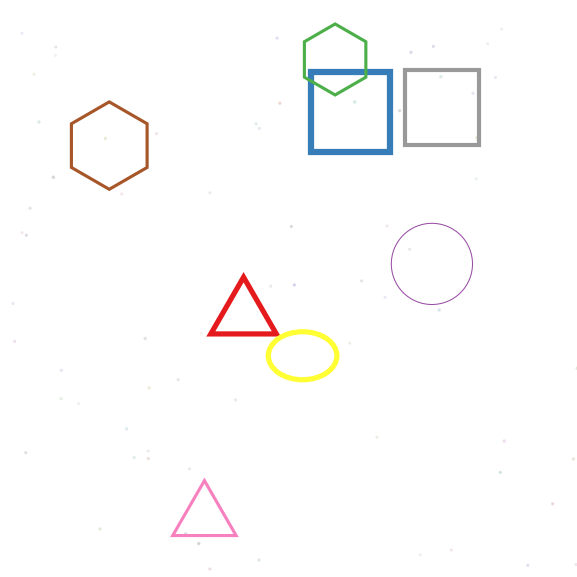[{"shape": "triangle", "thickness": 2.5, "radius": 0.33, "center": [0.422, 0.454]}, {"shape": "square", "thickness": 3, "radius": 0.34, "center": [0.607, 0.805]}, {"shape": "hexagon", "thickness": 1.5, "radius": 0.31, "center": [0.58, 0.896]}, {"shape": "circle", "thickness": 0.5, "radius": 0.35, "center": [0.748, 0.542]}, {"shape": "oval", "thickness": 2.5, "radius": 0.3, "center": [0.524, 0.383]}, {"shape": "hexagon", "thickness": 1.5, "radius": 0.38, "center": [0.189, 0.747]}, {"shape": "triangle", "thickness": 1.5, "radius": 0.32, "center": [0.354, 0.103]}, {"shape": "square", "thickness": 2, "radius": 0.32, "center": [0.765, 0.813]}]